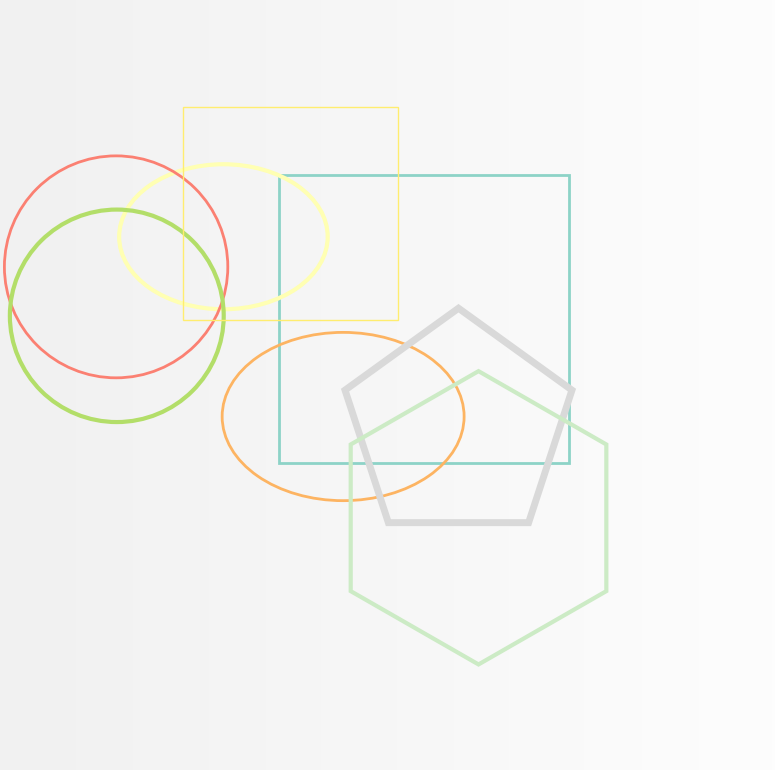[{"shape": "square", "thickness": 1, "radius": 0.94, "center": [0.547, 0.586]}, {"shape": "oval", "thickness": 1.5, "radius": 0.67, "center": [0.288, 0.693]}, {"shape": "circle", "thickness": 1, "radius": 0.72, "center": [0.15, 0.653]}, {"shape": "oval", "thickness": 1, "radius": 0.78, "center": [0.443, 0.459]}, {"shape": "circle", "thickness": 1.5, "radius": 0.69, "center": [0.151, 0.59]}, {"shape": "pentagon", "thickness": 2.5, "radius": 0.77, "center": [0.592, 0.446]}, {"shape": "hexagon", "thickness": 1.5, "radius": 0.95, "center": [0.617, 0.328]}, {"shape": "square", "thickness": 0.5, "radius": 0.69, "center": [0.375, 0.723]}]